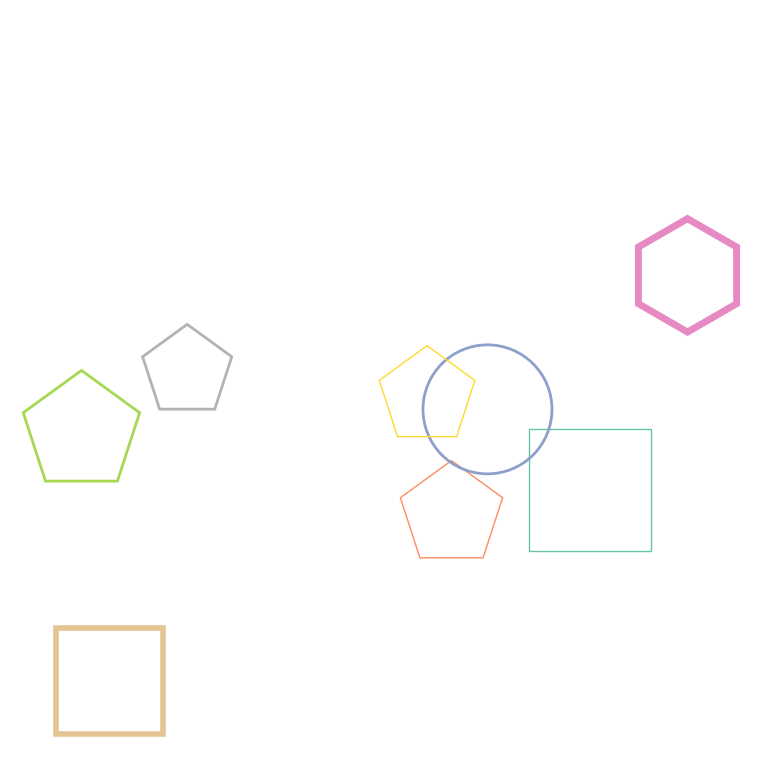[{"shape": "square", "thickness": 0.5, "radius": 0.4, "center": [0.766, 0.363]}, {"shape": "pentagon", "thickness": 0.5, "radius": 0.35, "center": [0.586, 0.332]}, {"shape": "circle", "thickness": 1, "radius": 0.42, "center": [0.633, 0.468]}, {"shape": "hexagon", "thickness": 2.5, "radius": 0.37, "center": [0.893, 0.642]}, {"shape": "pentagon", "thickness": 1, "radius": 0.4, "center": [0.106, 0.439]}, {"shape": "pentagon", "thickness": 0.5, "radius": 0.33, "center": [0.555, 0.486]}, {"shape": "square", "thickness": 2, "radius": 0.35, "center": [0.142, 0.116]}, {"shape": "pentagon", "thickness": 1, "radius": 0.3, "center": [0.243, 0.518]}]